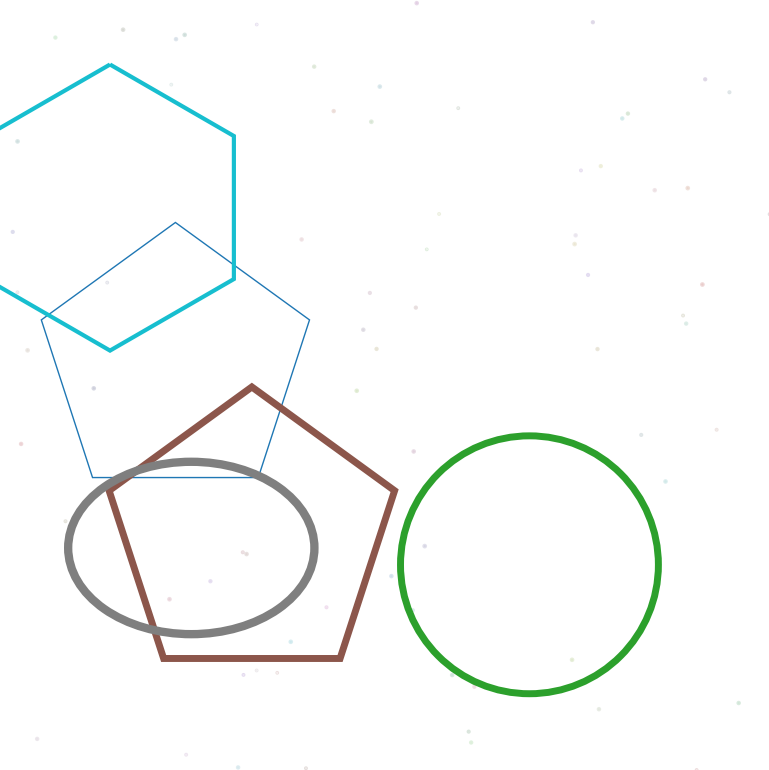[{"shape": "pentagon", "thickness": 0.5, "radius": 0.92, "center": [0.228, 0.528]}, {"shape": "circle", "thickness": 2.5, "radius": 0.84, "center": [0.688, 0.267]}, {"shape": "pentagon", "thickness": 2.5, "radius": 0.97, "center": [0.327, 0.303]}, {"shape": "oval", "thickness": 3, "radius": 0.8, "center": [0.248, 0.288]}, {"shape": "hexagon", "thickness": 1.5, "radius": 0.93, "center": [0.143, 0.73]}]